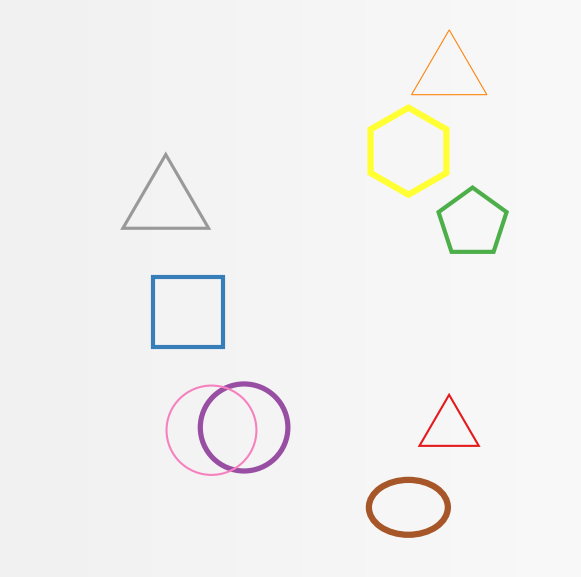[{"shape": "triangle", "thickness": 1, "radius": 0.29, "center": [0.773, 0.257]}, {"shape": "square", "thickness": 2, "radius": 0.3, "center": [0.323, 0.459]}, {"shape": "pentagon", "thickness": 2, "radius": 0.31, "center": [0.813, 0.613]}, {"shape": "circle", "thickness": 2.5, "radius": 0.38, "center": [0.42, 0.259]}, {"shape": "triangle", "thickness": 0.5, "radius": 0.37, "center": [0.773, 0.873]}, {"shape": "hexagon", "thickness": 3, "radius": 0.38, "center": [0.703, 0.737]}, {"shape": "oval", "thickness": 3, "radius": 0.34, "center": [0.703, 0.121]}, {"shape": "circle", "thickness": 1, "radius": 0.39, "center": [0.364, 0.254]}, {"shape": "triangle", "thickness": 1.5, "radius": 0.43, "center": [0.285, 0.646]}]